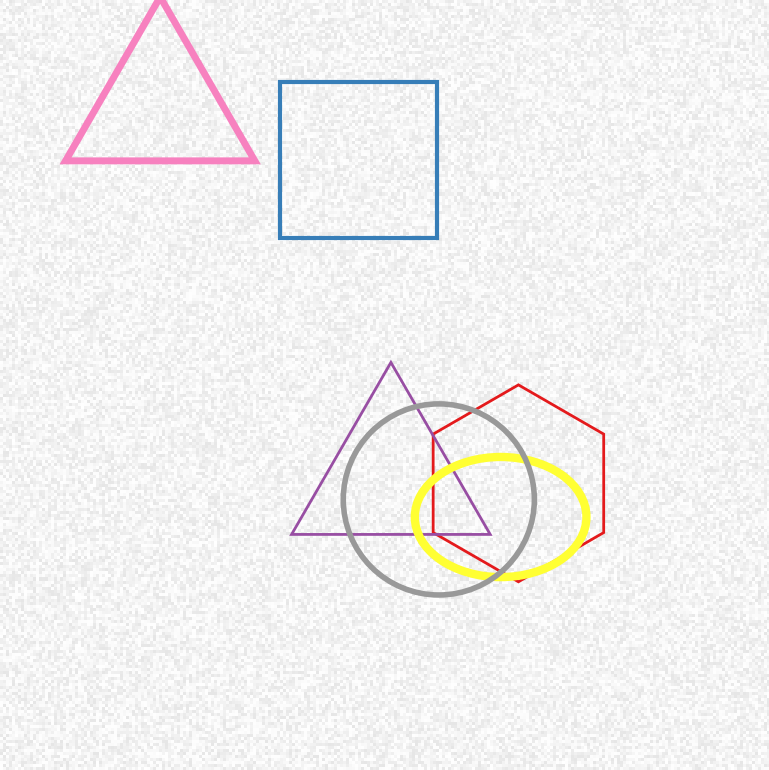[{"shape": "hexagon", "thickness": 1, "radius": 0.64, "center": [0.673, 0.372]}, {"shape": "square", "thickness": 1.5, "radius": 0.51, "center": [0.466, 0.792]}, {"shape": "triangle", "thickness": 1, "radius": 0.74, "center": [0.508, 0.38]}, {"shape": "oval", "thickness": 3, "radius": 0.56, "center": [0.65, 0.329]}, {"shape": "triangle", "thickness": 2.5, "radius": 0.71, "center": [0.208, 0.862]}, {"shape": "circle", "thickness": 2, "radius": 0.62, "center": [0.57, 0.351]}]